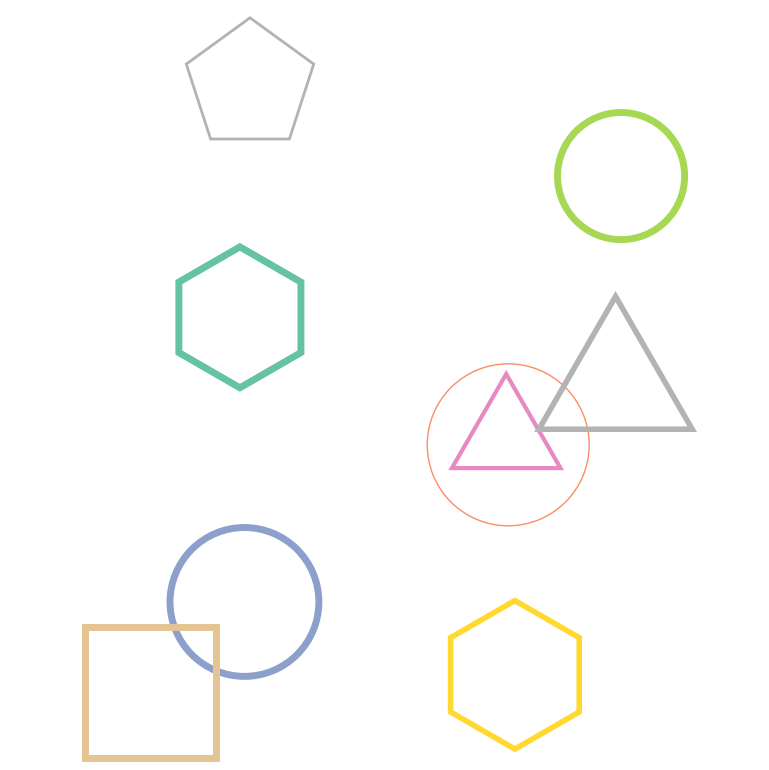[{"shape": "hexagon", "thickness": 2.5, "radius": 0.46, "center": [0.312, 0.588]}, {"shape": "circle", "thickness": 0.5, "radius": 0.53, "center": [0.66, 0.422]}, {"shape": "circle", "thickness": 2.5, "radius": 0.48, "center": [0.317, 0.218]}, {"shape": "triangle", "thickness": 1.5, "radius": 0.41, "center": [0.657, 0.433]}, {"shape": "circle", "thickness": 2.5, "radius": 0.41, "center": [0.807, 0.771]}, {"shape": "hexagon", "thickness": 2, "radius": 0.48, "center": [0.669, 0.124]}, {"shape": "square", "thickness": 2.5, "radius": 0.43, "center": [0.195, 0.1]}, {"shape": "pentagon", "thickness": 1, "radius": 0.44, "center": [0.325, 0.89]}, {"shape": "triangle", "thickness": 2, "radius": 0.57, "center": [0.799, 0.5]}]